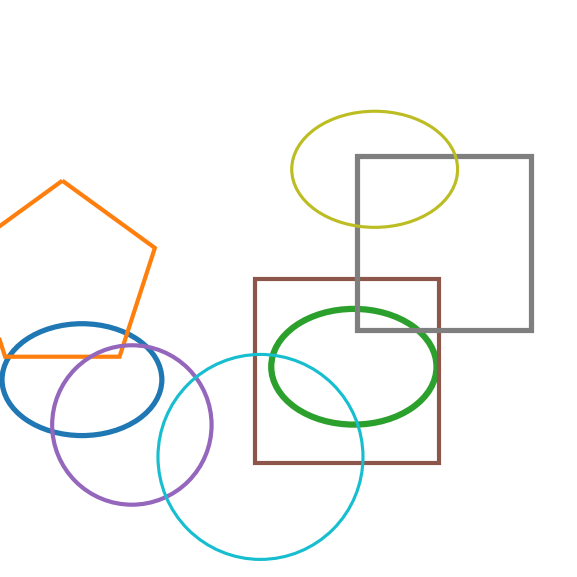[{"shape": "oval", "thickness": 2.5, "radius": 0.69, "center": [0.142, 0.342]}, {"shape": "pentagon", "thickness": 2, "radius": 0.84, "center": [0.108, 0.518]}, {"shape": "oval", "thickness": 3, "radius": 0.72, "center": [0.613, 0.364]}, {"shape": "circle", "thickness": 2, "radius": 0.69, "center": [0.228, 0.263]}, {"shape": "square", "thickness": 2, "radius": 0.8, "center": [0.601, 0.357]}, {"shape": "square", "thickness": 2.5, "radius": 0.75, "center": [0.768, 0.578]}, {"shape": "oval", "thickness": 1.5, "radius": 0.72, "center": [0.649, 0.706]}, {"shape": "circle", "thickness": 1.5, "radius": 0.89, "center": [0.451, 0.208]}]